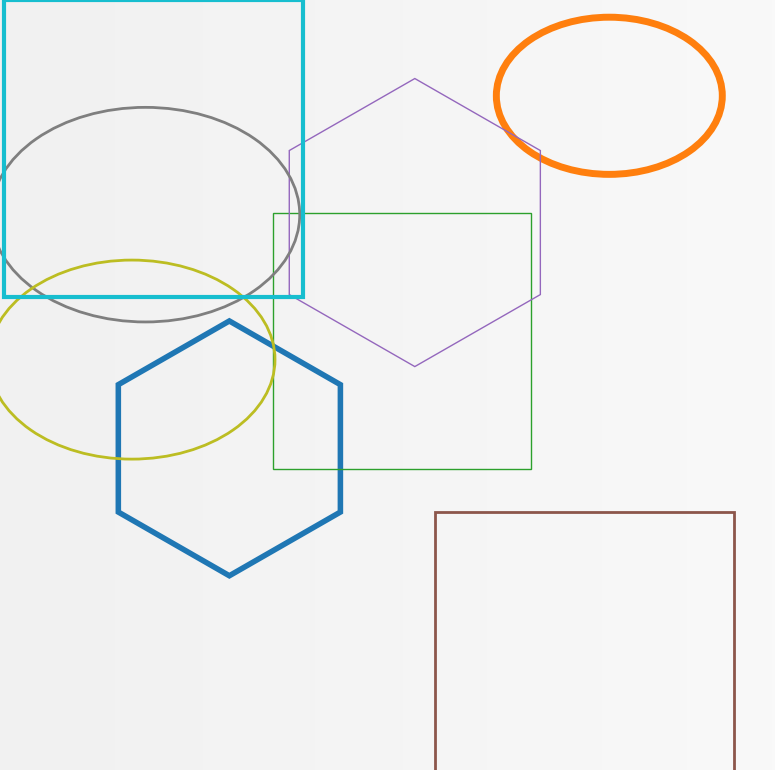[{"shape": "hexagon", "thickness": 2, "radius": 0.83, "center": [0.296, 0.418]}, {"shape": "oval", "thickness": 2.5, "radius": 0.73, "center": [0.786, 0.876]}, {"shape": "square", "thickness": 0.5, "radius": 0.83, "center": [0.519, 0.557]}, {"shape": "hexagon", "thickness": 0.5, "radius": 0.94, "center": [0.535, 0.711]}, {"shape": "square", "thickness": 1, "radius": 0.96, "center": [0.755, 0.142]}, {"shape": "oval", "thickness": 1, "radius": 1.0, "center": [0.188, 0.721]}, {"shape": "oval", "thickness": 1, "radius": 0.92, "center": [0.17, 0.533]}, {"shape": "square", "thickness": 1.5, "radius": 0.96, "center": [0.198, 0.807]}]